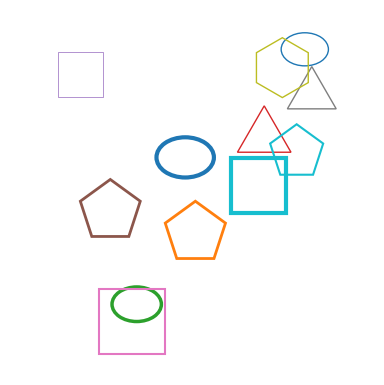[{"shape": "oval", "thickness": 3, "radius": 0.37, "center": [0.481, 0.591]}, {"shape": "oval", "thickness": 1, "radius": 0.31, "center": [0.792, 0.872]}, {"shape": "pentagon", "thickness": 2, "radius": 0.41, "center": [0.507, 0.395]}, {"shape": "oval", "thickness": 2.5, "radius": 0.32, "center": [0.355, 0.21]}, {"shape": "triangle", "thickness": 1, "radius": 0.4, "center": [0.686, 0.645]}, {"shape": "square", "thickness": 0.5, "radius": 0.29, "center": [0.208, 0.806]}, {"shape": "pentagon", "thickness": 2, "radius": 0.41, "center": [0.287, 0.452]}, {"shape": "square", "thickness": 1.5, "radius": 0.42, "center": [0.343, 0.165]}, {"shape": "triangle", "thickness": 1, "radius": 0.37, "center": [0.81, 0.754]}, {"shape": "hexagon", "thickness": 1, "radius": 0.39, "center": [0.733, 0.824]}, {"shape": "square", "thickness": 3, "radius": 0.36, "center": [0.67, 0.517]}, {"shape": "pentagon", "thickness": 1.5, "radius": 0.36, "center": [0.771, 0.605]}]